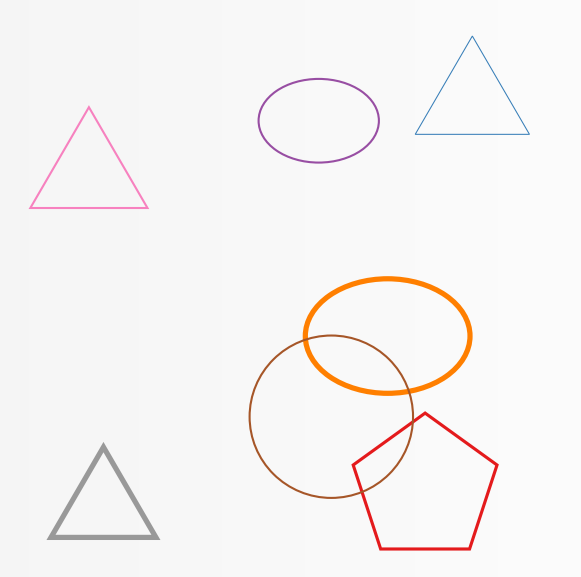[{"shape": "pentagon", "thickness": 1.5, "radius": 0.65, "center": [0.731, 0.154]}, {"shape": "triangle", "thickness": 0.5, "radius": 0.57, "center": [0.813, 0.823]}, {"shape": "oval", "thickness": 1, "radius": 0.52, "center": [0.548, 0.79]}, {"shape": "oval", "thickness": 2.5, "radius": 0.71, "center": [0.667, 0.417]}, {"shape": "circle", "thickness": 1, "radius": 0.7, "center": [0.57, 0.278]}, {"shape": "triangle", "thickness": 1, "radius": 0.58, "center": [0.153, 0.697]}, {"shape": "triangle", "thickness": 2.5, "radius": 0.52, "center": [0.178, 0.121]}]